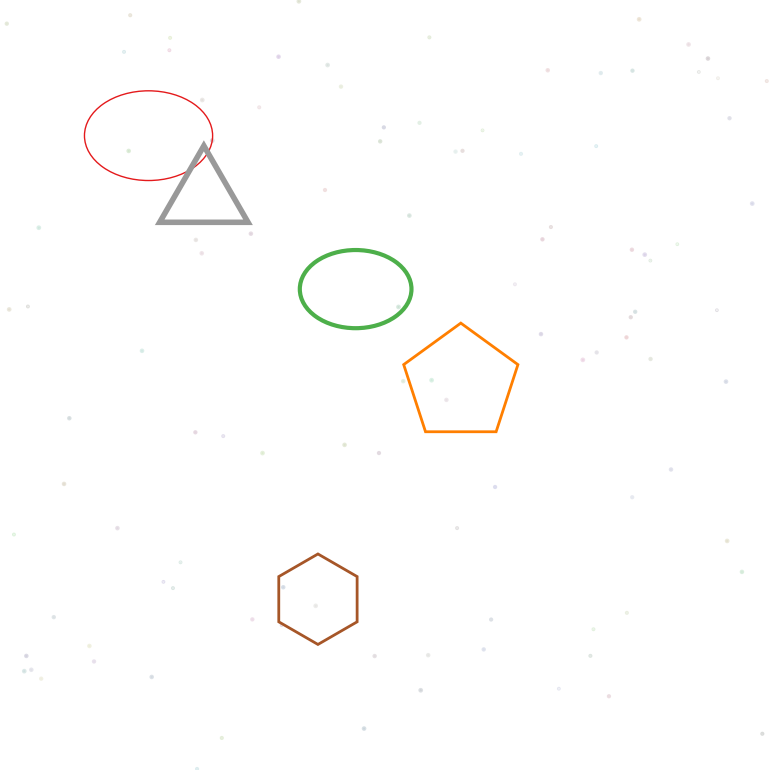[{"shape": "oval", "thickness": 0.5, "radius": 0.42, "center": [0.193, 0.824]}, {"shape": "oval", "thickness": 1.5, "radius": 0.36, "center": [0.462, 0.625]}, {"shape": "pentagon", "thickness": 1, "radius": 0.39, "center": [0.598, 0.502]}, {"shape": "hexagon", "thickness": 1, "radius": 0.29, "center": [0.413, 0.222]}, {"shape": "triangle", "thickness": 2, "radius": 0.33, "center": [0.265, 0.744]}]